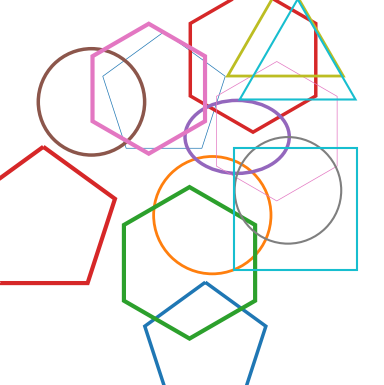[{"shape": "pentagon", "thickness": 0.5, "radius": 0.84, "center": [0.426, 0.75]}, {"shape": "pentagon", "thickness": 2.5, "radius": 0.83, "center": [0.533, 0.102]}, {"shape": "circle", "thickness": 2, "radius": 0.76, "center": [0.551, 0.441]}, {"shape": "hexagon", "thickness": 3, "radius": 0.98, "center": [0.492, 0.317]}, {"shape": "pentagon", "thickness": 3, "radius": 0.98, "center": [0.113, 0.423]}, {"shape": "hexagon", "thickness": 2.5, "radius": 0.94, "center": [0.657, 0.845]}, {"shape": "oval", "thickness": 2.5, "radius": 0.68, "center": [0.616, 0.644]}, {"shape": "circle", "thickness": 2.5, "radius": 0.69, "center": [0.238, 0.735]}, {"shape": "hexagon", "thickness": 3, "radius": 0.84, "center": [0.386, 0.77]}, {"shape": "hexagon", "thickness": 0.5, "radius": 0.91, "center": [0.719, 0.659]}, {"shape": "circle", "thickness": 1.5, "radius": 0.69, "center": [0.748, 0.506]}, {"shape": "triangle", "thickness": 2, "radius": 0.87, "center": [0.741, 0.889]}, {"shape": "square", "thickness": 1.5, "radius": 0.79, "center": [0.767, 0.458]}, {"shape": "triangle", "thickness": 1.5, "radius": 0.87, "center": [0.773, 0.828]}]